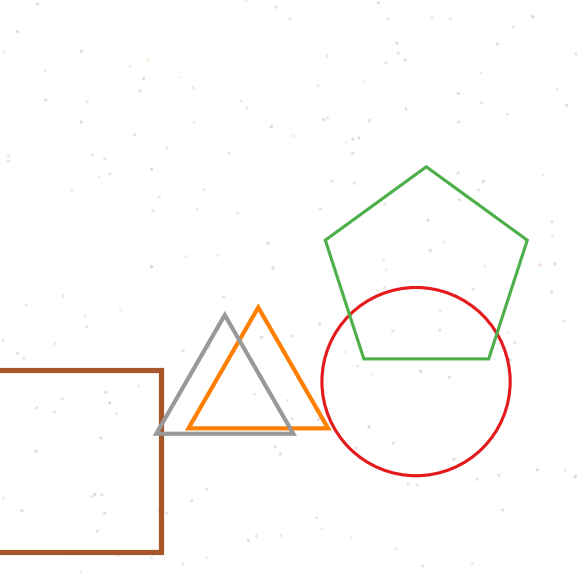[{"shape": "circle", "thickness": 1.5, "radius": 0.81, "center": [0.72, 0.338]}, {"shape": "pentagon", "thickness": 1.5, "radius": 0.92, "center": [0.738, 0.526]}, {"shape": "triangle", "thickness": 2, "radius": 0.7, "center": [0.447, 0.327]}, {"shape": "square", "thickness": 2.5, "radius": 0.79, "center": [0.121, 0.201]}, {"shape": "triangle", "thickness": 2, "radius": 0.69, "center": [0.389, 0.317]}]